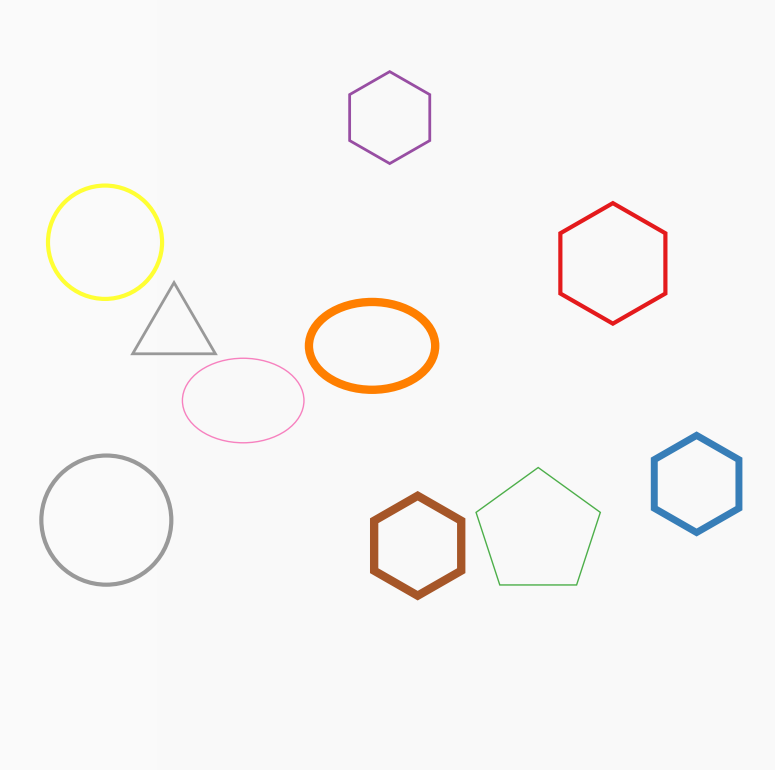[{"shape": "hexagon", "thickness": 1.5, "radius": 0.39, "center": [0.791, 0.658]}, {"shape": "hexagon", "thickness": 2.5, "radius": 0.32, "center": [0.899, 0.371]}, {"shape": "pentagon", "thickness": 0.5, "radius": 0.42, "center": [0.694, 0.309]}, {"shape": "hexagon", "thickness": 1, "radius": 0.3, "center": [0.503, 0.847]}, {"shape": "oval", "thickness": 3, "radius": 0.41, "center": [0.48, 0.551]}, {"shape": "circle", "thickness": 1.5, "radius": 0.37, "center": [0.136, 0.685]}, {"shape": "hexagon", "thickness": 3, "radius": 0.32, "center": [0.539, 0.291]}, {"shape": "oval", "thickness": 0.5, "radius": 0.39, "center": [0.314, 0.48]}, {"shape": "circle", "thickness": 1.5, "radius": 0.42, "center": [0.137, 0.325]}, {"shape": "triangle", "thickness": 1, "radius": 0.31, "center": [0.225, 0.571]}]